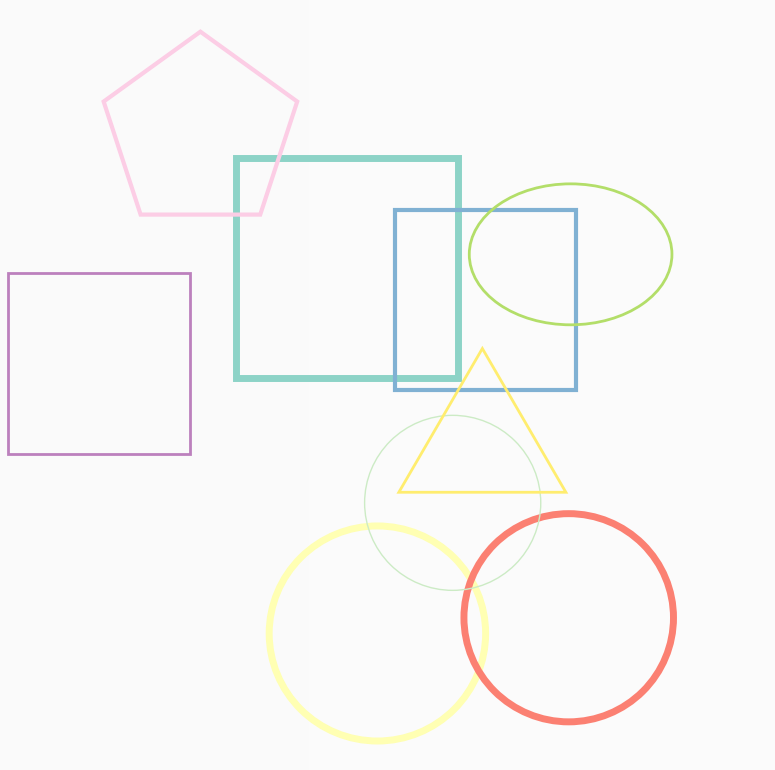[{"shape": "square", "thickness": 2.5, "radius": 0.71, "center": [0.448, 0.651]}, {"shape": "circle", "thickness": 2.5, "radius": 0.7, "center": [0.487, 0.177]}, {"shape": "circle", "thickness": 2.5, "radius": 0.68, "center": [0.734, 0.198]}, {"shape": "square", "thickness": 1.5, "radius": 0.58, "center": [0.627, 0.61]}, {"shape": "oval", "thickness": 1, "radius": 0.65, "center": [0.736, 0.67]}, {"shape": "pentagon", "thickness": 1.5, "radius": 0.66, "center": [0.259, 0.828]}, {"shape": "square", "thickness": 1, "radius": 0.59, "center": [0.128, 0.528]}, {"shape": "circle", "thickness": 0.5, "radius": 0.57, "center": [0.584, 0.347]}, {"shape": "triangle", "thickness": 1, "radius": 0.62, "center": [0.622, 0.423]}]